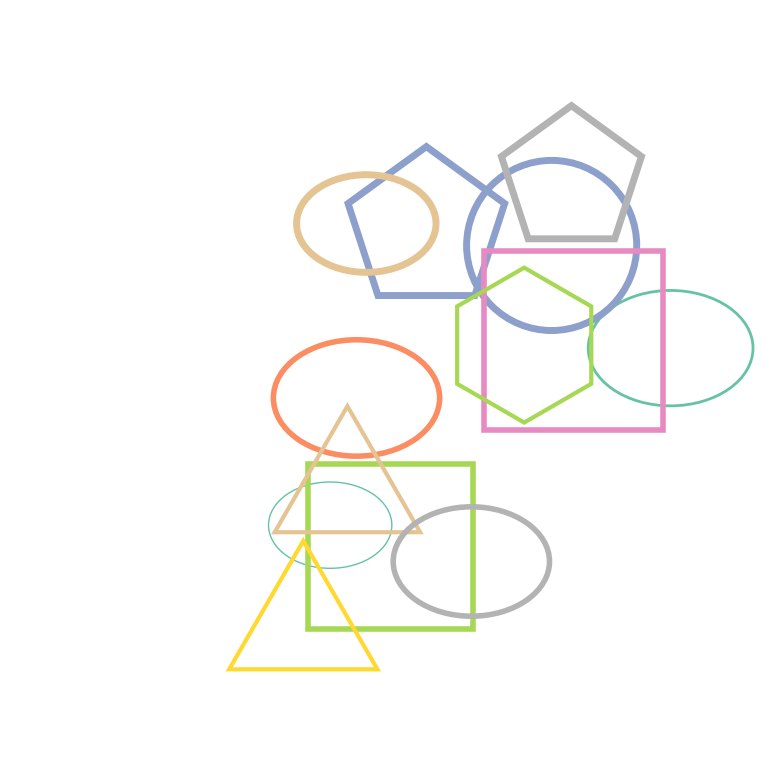[{"shape": "oval", "thickness": 1, "radius": 0.54, "center": [0.871, 0.548]}, {"shape": "oval", "thickness": 0.5, "radius": 0.4, "center": [0.429, 0.318]}, {"shape": "oval", "thickness": 2, "radius": 0.54, "center": [0.463, 0.483]}, {"shape": "circle", "thickness": 2.5, "radius": 0.55, "center": [0.716, 0.681]}, {"shape": "pentagon", "thickness": 2.5, "radius": 0.53, "center": [0.554, 0.703]}, {"shape": "square", "thickness": 2, "radius": 0.58, "center": [0.745, 0.558]}, {"shape": "square", "thickness": 2, "radius": 0.54, "center": [0.507, 0.29]}, {"shape": "hexagon", "thickness": 1.5, "radius": 0.5, "center": [0.681, 0.552]}, {"shape": "triangle", "thickness": 1.5, "radius": 0.56, "center": [0.394, 0.186]}, {"shape": "triangle", "thickness": 1.5, "radius": 0.55, "center": [0.451, 0.363]}, {"shape": "oval", "thickness": 2.5, "radius": 0.45, "center": [0.476, 0.71]}, {"shape": "pentagon", "thickness": 2.5, "radius": 0.48, "center": [0.742, 0.767]}, {"shape": "oval", "thickness": 2, "radius": 0.51, "center": [0.612, 0.271]}]